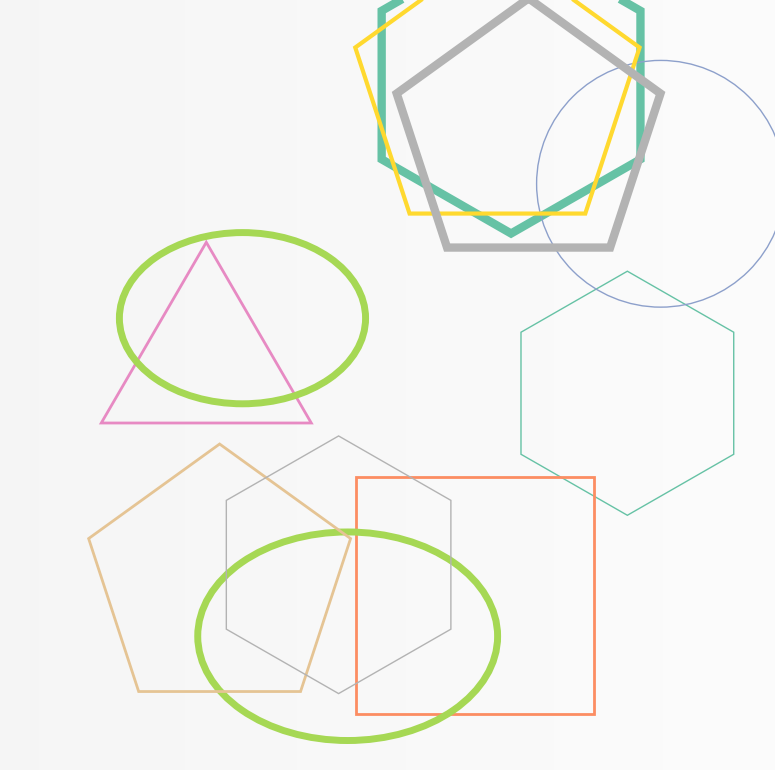[{"shape": "hexagon", "thickness": 0.5, "radius": 0.79, "center": [0.809, 0.489]}, {"shape": "hexagon", "thickness": 3, "radius": 0.96, "center": [0.659, 0.89]}, {"shape": "square", "thickness": 1, "radius": 0.77, "center": [0.613, 0.227]}, {"shape": "circle", "thickness": 0.5, "radius": 0.8, "center": [0.853, 0.761]}, {"shape": "triangle", "thickness": 1, "radius": 0.78, "center": [0.266, 0.529]}, {"shape": "oval", "thickness": 2.5, "radius": 0.79, "center": [0.313, 0.587]}, {"shape": "oval", "thickness": 2.5, "radius": 0.97, "center": [0.449, 0.174]}, {"shape": "pentagon", "thickness": 1.5, "radius": 0.96, "center": [0.642, 0.879]}, {"shape": "pentagon", "thickness": 1, "radius": 0.89, "center": [0.283, 0.246]}, {"shape": "pentagon", "thickness": 3, "radius": 0.89, "center": [0.682, 0.823]}, {"shape": "hexagon", "thickness": 0.5, "radius": 0.84, "center": [0.437, 0.267]}]